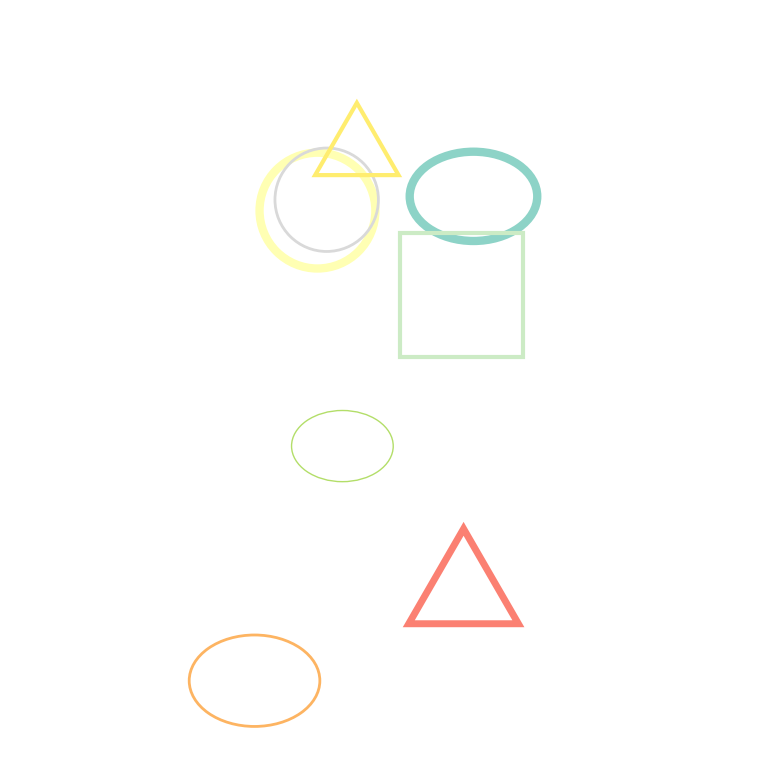[{"shape": "oval", "thickness": 3, "radius": 0.41, "center": [0.615, 0.745]}, {"shape": "circle", "thickness": 3, "radius": 0.38, "center": [0.412, 0.726]}, {"shape": "triangle", "thickness": 2.5, "radius": 0.41, "center": [0.602, 0.231]}, {"shape": "oval", "thickness": 1, "radius": 0.42, "center": [0.331, 0.116]}, {"shape": "oval", "thickness": 0.5, "radius": 0.33, "center": [0.445, 0.421]}, {"shape": "circle", "thickness": 1, "radius": 0.34, "center": [0.424, 0.741]}, {"shape": "square", "thickness": 1.5, "radius": 0.4, "center": [0.599, 0.617]}, {"shape": "triangle", "thickness": 1.5, "radius": 0.31, "center": [0.463, 0.804]}]